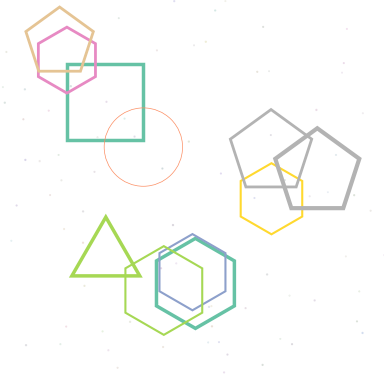[{"shape": "square", "thickness": 2.5, "radius": 0.5, "center": [0.272, 0.735]}, {"shape": "hexagon", "thickness": 2.5, "radius": 0.58, "center": [0.508, 0.264]}, {"shape": "circle", "thickness": 0.5, "radius": 0.51, "center": [0.372, 0.618]}, {"shape": "hexagon", "thickness": 1.5, "radius": 0.49, "center": [0.5, 0.293]}, {"shape": "hexagon", "thickness": 2, "radius": 0.43, "center": [0.174, 0.844]}, {"shape": "hexagon", "thickness": 1.5, "radius": 0.58, "center": [0.426, 0.245]}, {"shape": "triangle", "thickness": 2.5, "radius": 0.51, "center": [0.275, 0.334]}, {"shape": "hexagon", "thickness": 1.5, "radius": 0.46, "center": [0.705, 0.484]}, {"shape": "pentagon", "thickness": 2, "radius": 0.46, "center": [0.155, 0.89]}, {"shape": "pentagon", "thickness": 2, "radius": 0.56, "center": [0.704, 0.604]}, {"shape": "pentagon", "thickness": 3, "radius": 0.57, "center": [0.824, 0.552]}]